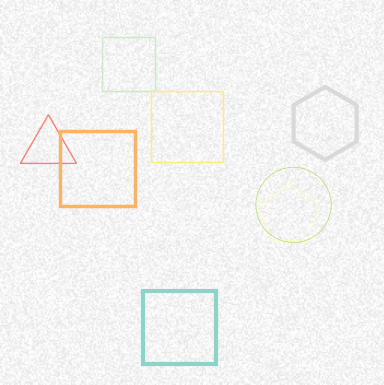[{"shape": "square", "thickness": 3, "radius": 0.47, "center": [0.467, 0.149]}, {"shape": "pentagon", "thickness": 0.5, "radius": 0.41, "center": [0.753, 0.44]}, {"shape": "triangle", "thickness": 1, "radius": 0.42, "center": [0.126, 0.618]}, {"shape": "square", "thickness": 2.5, "radius": 0.49, "center": [0.253, 0.562]}, {"shape": "circle", "thickness": 0.5, "radius": 0.49, "center": [0.762, 0.468]}, {"shape": "hexagon", "thickness": 3, "radius": 0.47, "center": [0.844, 0.68]}, {"shape": "square", "thickness": 1, "radius": 0.35, "center": [0.334, 0.834]}, {"shape": "square", "thickness": 1, "radius": 0.46, "center": [0.485, 0.671]}]